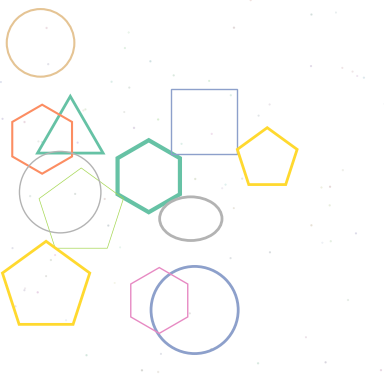[{"shape": "hexagon", "thickness": 3, "radius": 0.47, "center": [0.386, 0.542]}, {"shape": "triangle", "thickness": 2, "radius": 0.49, "center": [0.183, 0.652]}, {"shape": "hexagon", "thickness": 1.5, "radius": 0.45, "center": [0.109, 0.638]}, {"shape": "circle", "thickness": 2, "radius": 0.57, "center": [0.505, 0.195]}, {"shape": "square", "thickness": 1, "radius": 0.43, "center": [0.53, 0.685]}, {"shape": "hexagon", "thickness": 1, "radius": 0.43, "center": [0.414, 0.22]}, {"shape": "pentagon", "thickness": 0.5, "radius": 0.58, "center": [0.211, 0.448]}, {"shape": "pentagon", "thickness": 2, "radius": 0.6, "center": [0.12, 0.254]}, {"shape": "pentagon", "thickness": 2, "radius": 0.41, "center": [0.694, 0.587]}, {"shape": "circle", "thickness": 1.5, "radius": 0.44, "center": [0.105, 0.889]}, {"shape": "oval", "thickness": 2, "radius": 0.4, "center": [0.496, 0.432]}, {"shape": "circle", "thickness": 1, "radius": 0.53, "center": [0.156, 0.501]}]